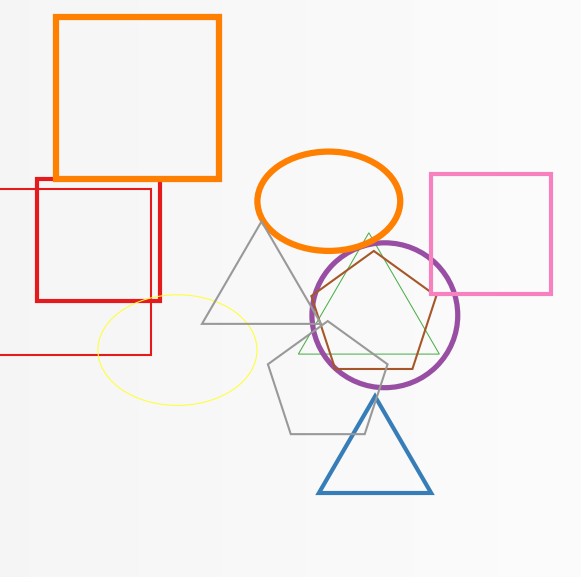[{"shape": "square", "thickness": 2, "radius": 0.53, "center": [0.17, 0.583]}, {"shape": "square", "thickness": 1, "radius": 0.72, "center": [0.117, 0.528]}, {"shape": "triangle", "thickness": 2, "radius": 0.56, "center": [0.645, 0.201]}, {"shape": "triangle", "thickness": 0.5, "radius": 0.7, "center": [0.635, 0.456]}, {"shape": "circle", "thickness": 2.5, "radius": 0.63, "center": [0.662, 0.453]}, {"shape": "square", "thickness": 3, "radius": 0.7, "center": [0.237, 0.829]}, {"shape": "oval", "thickness": 3, "radius": 0.61, "center": [0.566, 0.651]}, {"shape": "oval", "thickness": 0.5, "radius": 0.68, "center": [0.305, 0.393]}, {"shape": "pentagon", "thickness": 1, "radius": 0.56, "center": [0.643, 0.452]}, {"shape": "square", "thickness": 2, "radius": 0.52, "center": [0.844, 0.594]}, {"shape": "pentagon", "thickness": 1, "radius": 0.54, "center": [0.564, 0.335]}, {"shape": "triangle", "thickness": 1, "radius": 0.59, "center": [0.45, 0.497]}]